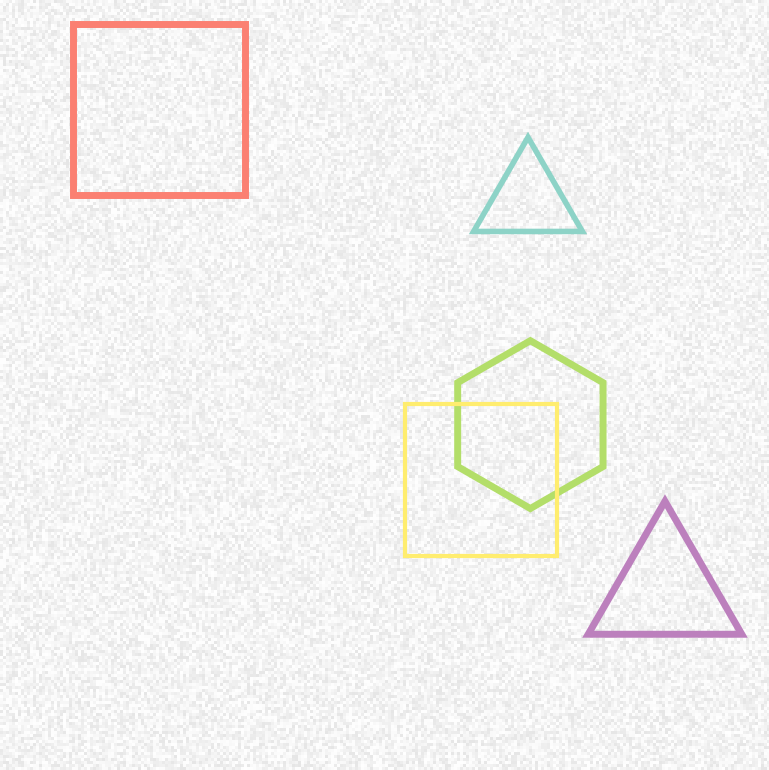[{"shape": "triangle", "thickness": 2, "radius": 0.41, "center": [0.686, 0.74]}, {"shape": "square", "thickness": 2.5, "radius": 0.56, "center": [0.207, 0.858]}, {"shape": "hexagon", "thickness": 2.5, "radius": 0.54, "center": [0.689, 0.449]}, {"shape": "triangle", "thickness": 2.5, "radius": 0.58, "center": [0.864, 0.234]}, {"shape": "square", "thickness": 1.5, "radius": 0.49, "center": [0.624, 0.377]}]